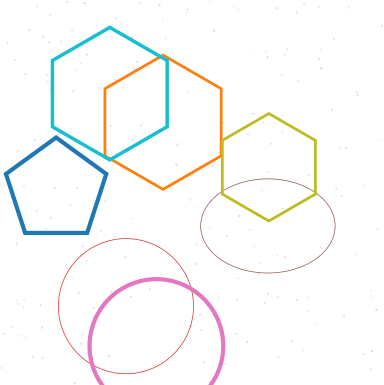[{"shape": "pentagon", "thickness": 3, "radius": 0.68, "center": [0.146, 0.506]}, {"shape": "hexagon", "thickness": 2, "radius": 0.87, "center": [0.424, 0.682]}, {"shape": "circle", "thickness": 0.5, "radius": 0.88, "center": [0.327, 0.205]}, {"shape": "oval", "thickness": 0.5, "radius": 0.87, "center": [0.696, 0.413]}, {"shape": "circle", "thickness": 3, "radius": 0.87, "center": [0.406, 0.101]}, {"shape": "hexagon", "thickness": 2, "radius": 0.7, "center": [0.698, 0.566]}, {"shape": "hexagon", "thickness": 2.5, "radius": 0.86, "center": [0.285, 0.757]}]